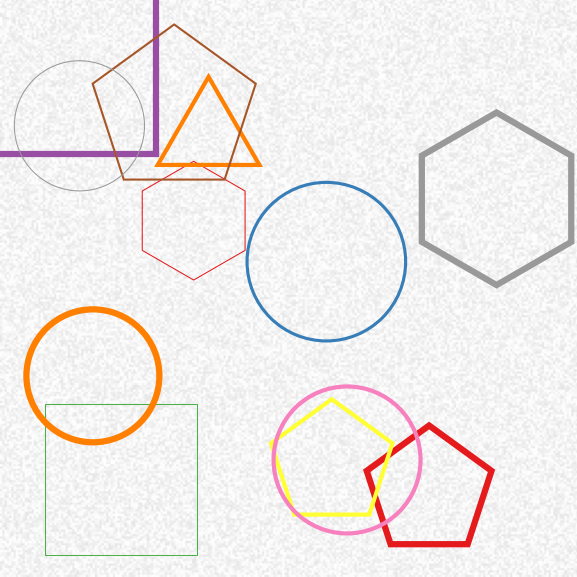[{"shape": "hexagon", "thickness": 0.5, "radius": 0.51, "center": [0.335, 0.617]}, {"shape": "pentagon", "thickness": 3, "radius": 0.57, "center": [0.743, 0.149]}, {"shape": "circle", "thickness": 1.5, "radius": 0.69, "center": [0.565, 0.546]}, {"shape": "square", "thickness": 0.5, "radius": 0.66, "center": [0.21, 0.169]}, {"shape": "square", "thickness": 3, "radius": 0.69, "center": [0.132, 0.872]}, {"shape": "triangle", "thickness": 2, "radius": 0.51, "center": [0.361, 0.764]}, {"shape": "circle", "thickness": 3, "radius": 0.58, "center": [0.161, 0.348]}, {"shape": "pentagon", "thickness": 2, "radius": 0.55, "center": [0.574, 0.197]}, {"shape": "pentagon", "thickness": 1, "radius": 0.74, "center": [0.302, 0.808]}, {"shape": "circle", "thickness": 2, "radius": 0.64, "center": [0.601, 0.203]}, {"shape": "hexagon", "thickness": 3, "radius": 0.75, "center": [0.86, 0.655]}, {"shape": "circle", "thickness": 0.5, "radius": 0.56, "center": [0.138, 0.781]}]